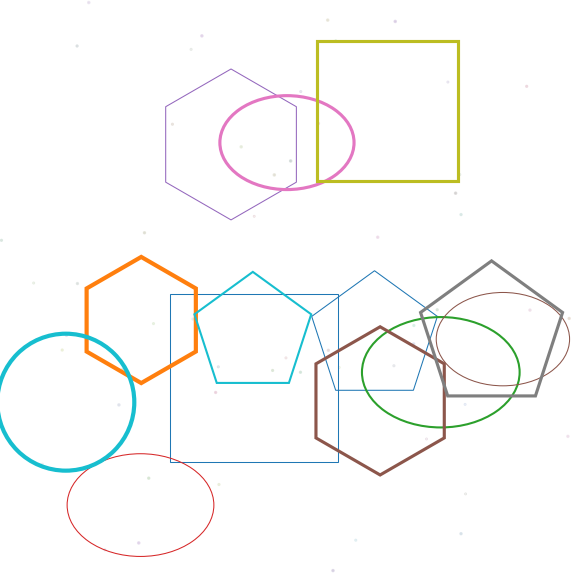[{"shape": "square", "thickness": 0.5, "radius": 0.72, "center": [0.44, 0.345]}, {"shape": "pentagon", "thickness": 0.5, "radius": 0.57, "center": [0.649, 0.416]}, {"shape": "hexagon", "thickness": 2, "radius": 0.55, "center": [0.245, 0.445]}, {"shape": "oval", "thickness": 1, "radius": 0.68, "center": [0.763, 0.355]}, {"shape": "oval", "thickness": 0.5, "radius": 0.64, "center": [0.243, 0.125]}, {"shape": "hexagon", "thickness": 0.5, "radius": 0.65, "center": [0.4, 0.749]}, {"shape": "oval", "thickness": 0.5, "radius": 0.58, "center": [0.871, 0.412]}, {"shape": "hexagon", "thickness": 1.5, "radius": 0.64, "center": [0.658, 0.305]}, {"shape": "oval", "thickness": 1.5, "radius": 0.58, "center": [0.497, 0.752]}, {"shape": "pentagon", "thickness": 1.5, "radius": 0.65, "center": [0.851, 0.418]}, {"shape": "square", "thickness": 1.5, "radius": 0.61, "center": [0.671, 0.807]}, {"shape": "circle", "thickness": 2, "radius": 0.59, "center": [0.114, 0.303]}, {"shape": "pentagon", "thickness": 1, "radius": 0.53, "center": [0.438, 0.422]}]